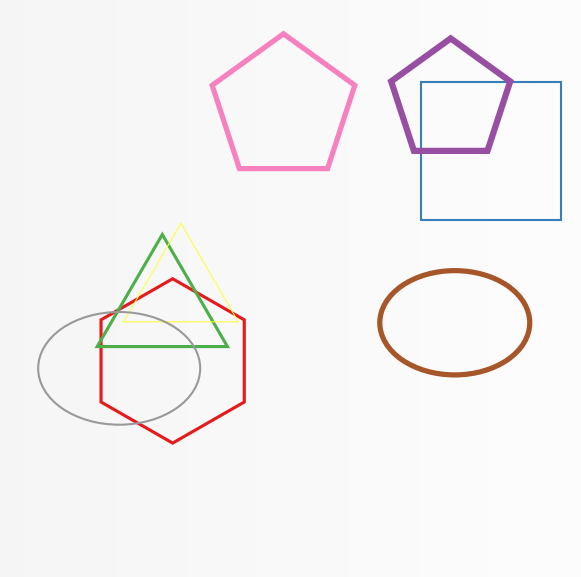[{"shape": "hexagon", "thickness": 1.5, "radius": 0.71, "center": [0.297, 0.374]}, {"shape": "square", "thickness": 1, "radius": 0.6, "center": [0.845, 0.738]}, {"shape": "triangle", "thickness": 1.5, "radius": 0.65, "center": [0.279, 0.464]}, {"shape": "pentagon", "thickness": 3, "radius": 0.54, "center": [0.775, 0.825]}, {"shape": "triangle", "thickness": 0.5, "radius": 0.57, "center": [0.311, 0.499]}, {"shape": "oval", "thickness": 2.5, "radius": 0.64, "center": [0.782, 0.44]}, {"shape": "pentagon", "thickness": 2.5, "radius": 0.65, "center": [0.488, 0.812]}, {"shape": "oval", "thickness": 1, "radius": 0.7, "center": [0.205, 0.361]}]